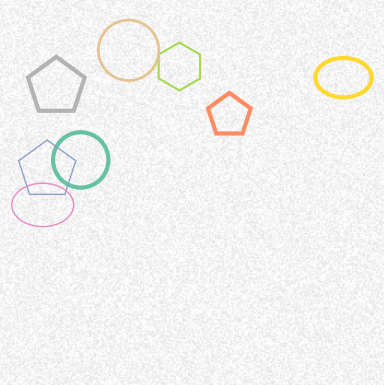[{"shape": "circle", "thickness": 3, "radius": 0.36, "center": [0.21, 0.585]}, {"shape": "pentagon", "thickness": 3, "radius": 0.29, "center": [0.596, 0.7]}, {"shape": "pentagon", "thickness": 1, "radius": 0.39, "center": [0.123, 0.558]}, {"shape": "oval", "thickness": 1, "radius": 0.4, "center": [0.111, 0.468]}, {"shape": "hexagon", "thickness": 1.5, "radius": 0.31, "center": [0.466, 0.827]}, {"shape": "oval", "thickness": 3, "radius": 0.37, "center": [0.892, 0.798]}, {"shape": "circle", "thickness": 2, "radius": 0.39, "center": [0.334, 0.869]}, {"shape": "pentagon", "thickness": 3, "radius": 0.39, "center": [0.146, 0.775]}]